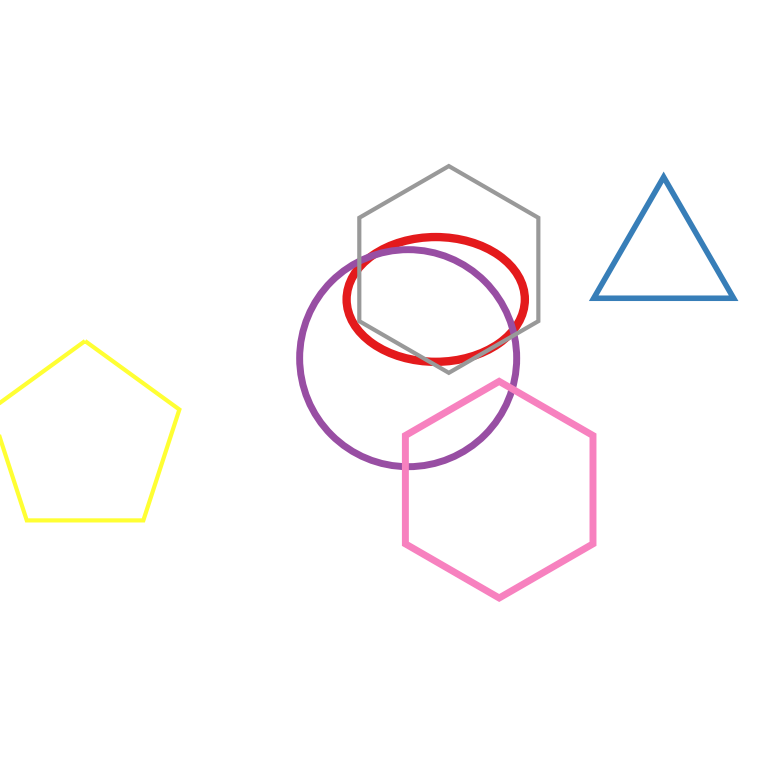[{"shape": "oval", "thickness": 3, "radius": 0.58, "center": [0.566, 0.611]}, {"shape": "triangle", "thickness": 2, "radius": 0.52, "center": [0.862, 0.665]}, {"shape": "circle", "thickness": 2.5, "radius": 0.7, "center": [0.53, 0.535]}, {"shape": "pentagon", "thickness": 1.5, "radius": 0.64, "center": [0.11, 0.428]}, {"shape": "hexagon", "thickness": 2.5, "radius": 0.7, "center": [0.648, 0.364]}, {"shape": "hexagon", "thickness": 1.5, "radius": 0.67, "center": [0.583, 0.65]}]